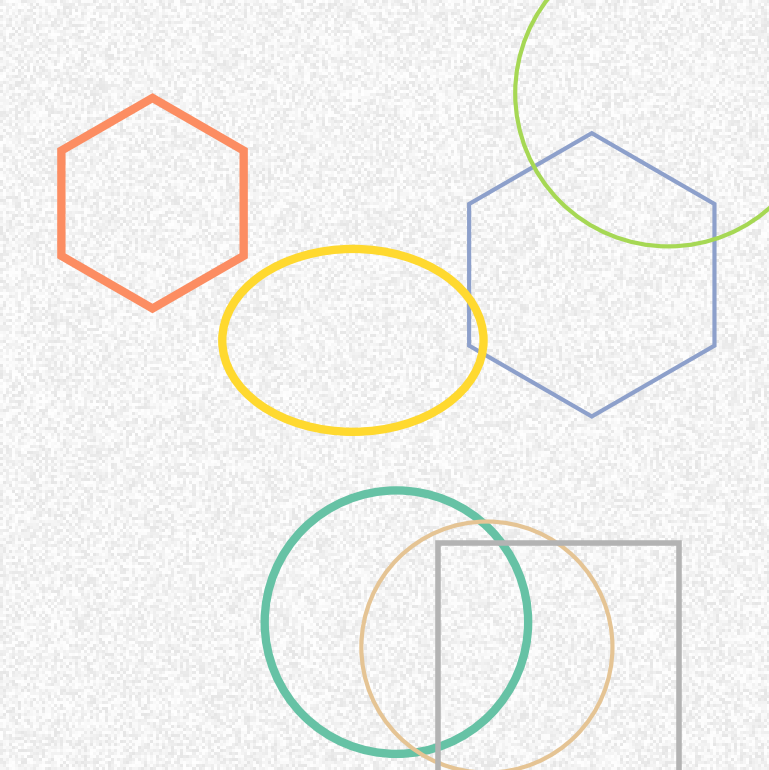[{"shape": "circle", "thickness": 3, "radius": 0.86, "center": [0.515, 0.192]}, {"shape": "hexagon", "thickness": 3, "radius": 0.68, "center": [0.198, 0.736]}, {"shape": "hexagon", "thickness": 1.5, "radius": 0.92, "center": [0.769, 0.643]}, {"shape": "circle", "thickness": 1.5, "radius": 0.99, "center": [0.868, 0.879]}, {"shape": "oval", "thickness": 3, "radius": 0.85, "center": [0.458, 0.558]}, {"shape": "circle", "thickness": 1.5, "radius": 0.82, "center": [0.632, 0.16]}, {"shape": "square", "thickness": 2, "radius": 0.78, "center": [0.726, 0.138]}]